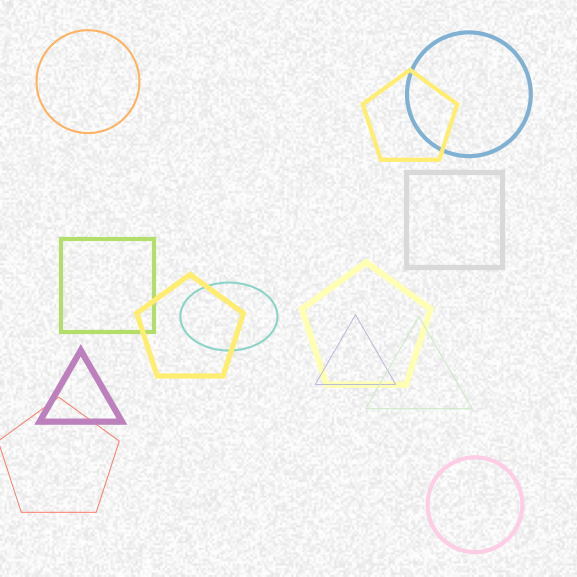[{"shape": "oval", "thickness": 1, "radius": 0.42, "center": [0.396, 0.451]}, {"shape": "pentagon", "thickness": 3, "radius": 0.59, "center": [0.634, 0.428]}, {"shape": "triangle", "thickness": 0.5, "radius": 0.4, "center": [0.616, 0.374]}, {"shape": "pentagon", "thickness": 0.5, "radius": 0.55, "center": [0.102, 0.201]}, {"shape": "circle", "thickness": 2, "radius": 0.54, "center": [0.812, 0.836]}, {"shape": "circle", "thickness": 1, "radius": 0.45, "center": [0.152, 0.858]}, {"shape": "square", "thickness": 2, "radius": 0.4, "center": [0.186, 0.505]}, {"shape": "circle", "thickness": 2, "radius": 0.41, "center": [0.823, 0.125]}, {"shape": "square", "thickness": 2.5, "radius": 0.41, "center": [0.786, 0.619]}, {"shape": "triangle", "thickness": 3, "radius": 0.41, "center": [0.14, 0.31]}, {"shape": "triangle", "thickness": 0.5, "radius": 0.53, "center": [0.725, 0.345]}, {"shape": "pentagon", "thickness": 2.5, "radius": 0.49, "center": [0.329, 0.427]}, {"shape": "pentagon", "thickness": 2, "radius": 0.43, "center": [0.71, 0.792]}]